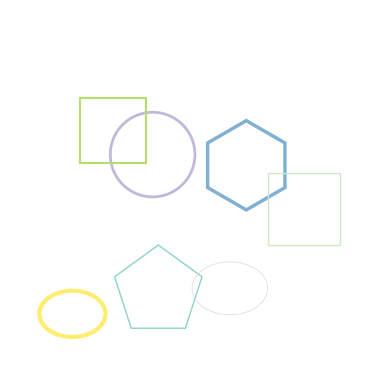[{"shape": "pentagon", "thickness": 1, "radius": 0.6, "center": [0.411, 0.244]}, {"shape": "circle", "thickness": 2, "radius": 0.55, "center": [0.396, 0.599]}, {"shape": "hexagon", "thickness": 2.5, "radius": 0.58, "center": [0.64, 0.571]}, {"shape": "square", "thickness": 1.5, "radius": 0.42, "center": [0.293, 0.661]}, {"shape": "oval", "thickness": 0.5, "radius": 0.49, "center": [0.597, 0.251]}, {"shape": "square", "thickness": 1, "radius": 0.47, "center": [0.789, 0.456]}, {"shape": "oval", "thickness": 3, "radius": 0.43, "center": [0.188, 0.185]}]